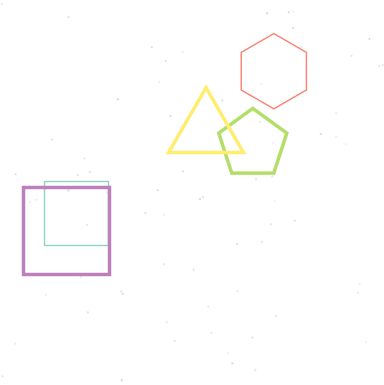[{"shape": "square", "thickness": 1, "radius": 0.41, "center": [0.198, 0.447]}, {"shape": "hexagon", "thickness": 1, "radius": 0.49, "center": [0.711, 0.815]}, {"shape": "pentagon", "thickness": 2.5, "radius": 0.46, "center": [0.657, 0.626]}, {"shape": "square", "thickness": 2.5, "radius": 0.56, "center": [0.171, 0.401]}, {"shape": "triangle", "thickness": 2.5, "radius": 0.56, "center": [0.535, 0.66]}]